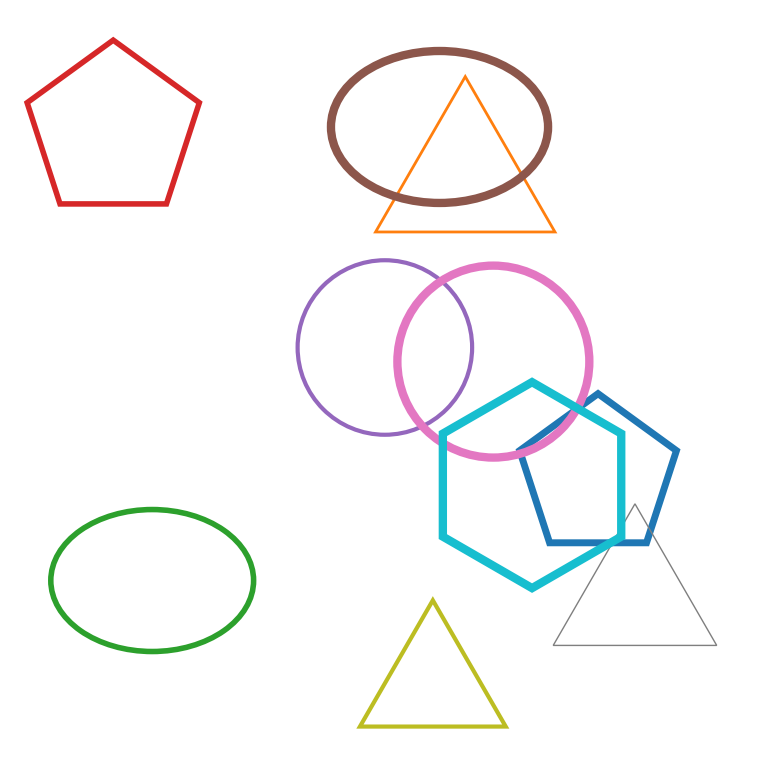[{"shape": "pentagon", "thickness": 2.5, "radius": 0.54, "center": [0.777, 0.382]}, {"shape": "triangle", "thickness": 1, "radius": 0.67, "center": [0.604, 0.766]}, {"shape": "oval", "thickness": 2, "radius": 0.66, "center": [0.198, 0.246]}, {"shape": "pentagon", "thickness": 2, "radius": 0.59, "center": [0.147, 0.83]}, {"shape": "circle", "thickness": 1.5, "radius": 0.57, "center": [0.5, 0.549]}, {"shape": "oval", "thickness": 3, "radius": 0.7, "center": [0.571, 0.835]}, {"shape": "circle", "thickness": 3, "radius": 0.62, "center": [0.641, 0.53]}, {"shape": "triangle", "thickness": 0.5, "radius": 0.61, "center": [0.825, 0.223]}, {"shape": "triangle", "thickness": 1.5, "radius": 0.55, "center": [0.562, 0.111]}, {"shape": "hexagon", "thickness": 3, "radius": 0.67, "center": [0.691, 0.37]}]